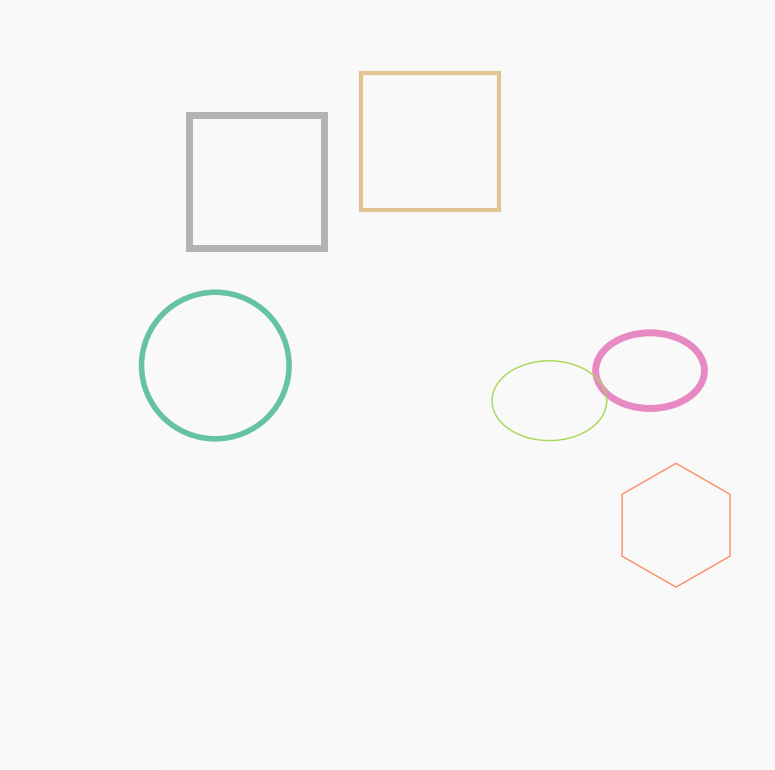[{"shape": "circle", "thickness": 2, "radius": 0.48, "center": [0.278, 0.525]}, {"shape": "hexagon", "thickness": 0.5, "radius": 0.4, "center": [0.872, 0.318]}, {"shape": "oval", "thickness": 2.5, "radius": 0.35, "center": [0.839, 0.519]}, {"shape": "oval", "thickness": 0.5, "radius": 0.37, "center": [0.709, 0.48]}, {"shape": "square", "thickness": 1.5, "radius": 0.44, "center": [0.555, 0.817]}, {"shape": "square", "thickness": 2.5, "radius": 0.43, "center": [0.331, 0.764]}]